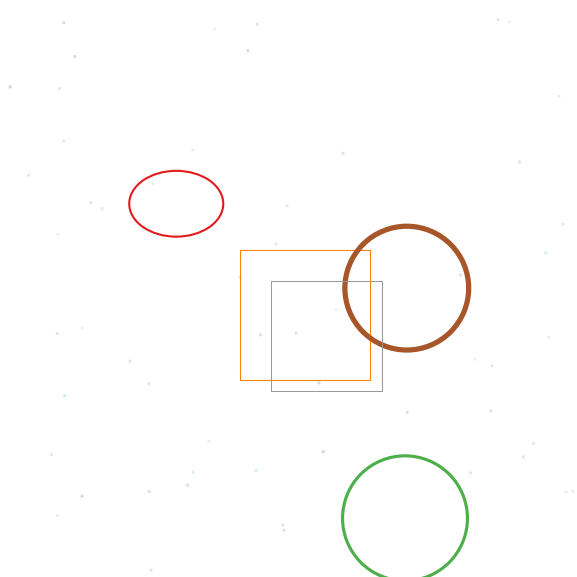[{"shape": "oval", "thickness": 1, "radius": 0.41, "center": [0.305, 0.646]}, {"shape": "circle", "thickness": 1.5, "radius": 0.54, "center": [0.701, 0.102]}, {"shape": "square", "thickness": 0.5, "radius": 0.56, "center": [0.528, 0.454]}, {"shape": "circle", "thickness": 2.5, "radius": 0.54, "center": [0.704, 0.5]}, {"shape": "square", "thickness": 0.5, "radius": 0.48, "center": [0.566, 0.417]}]